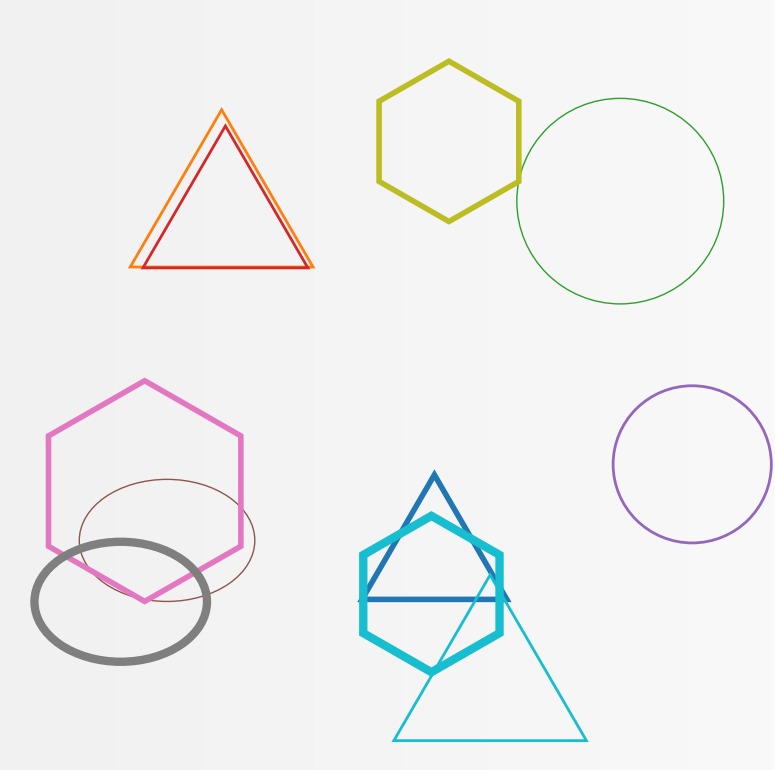[{"shape": "triangle", "thickness": 2, "radius": 0.54, "center": [0.561, 0.275]}, {"shape": "triangle", "thickness": 1, "radius": 0.68, "center": [0.286, 0.721]}, {"shape": "circle", "thickness": 0.5, "radius": 0.67, "center": [0.8, 0.739]}, {"shape": "triangle", "thickness": 1, "radius": 0.61, "center": [0.291, 0.714]}, {"shape": "circle", "thickness": 1, "radius": 0.51, "center": [0.893, 0.397]}, {"shape": "oval", "thickness": 0.5, "radius": 0.57, "center": [0.216, 0.298]}, {"shape": "hexagon", "thickness": 2, "radius": 0.72, "center": [0.187, 0.362]}, {"shape": "oval", "thickness": 3, "radius": 0.56, "center": [0.156, 0.218]}, {"shape": "hexagon", "thickness": 2, "radius": 0.52, "center": [0.579, 0.816]}, {"shape": "triangle", "thickness": 1, "radius": 0.72, "center": [0.632, 0.11]}, {"shape": "hexagon", "thickness": 3, "radius": 0.51, "center": [0.557, 0.229]}]